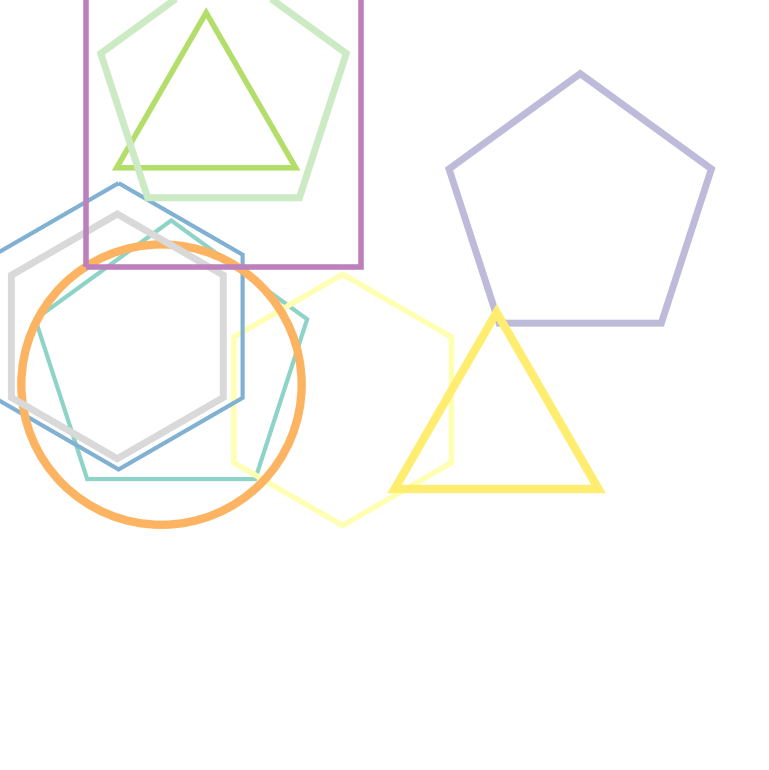[{"shape": "pentagon", "thickness": 1.5, "radius": 0.93, "center": [0.222, 0.528]}, {"shape": "hexagon", "thickness": 2, "radius": 0.82, "center": [0.445, 0.481]}, {"shape": "pentagon", "thickness": 2.5, "radius": 0.9, "center": [0.754, 0.725]}, {"shape": "hexagon", "thickness": 1.5, "radius": 0.93, "center": [0.154, 0.576]}, {"shape": "circle", "thickness": 3, "radius": 0.91, "center": [0.21, 0.5]}, {"shape": "triangle", "thickness": 2, "radius": 0.67, "center": [0.268, 0.849]}, {"shape": "hexagon", "thickness": 2.5, "radius": 0.79, "center": [0.152, 0.563]}, {"shape": "square", "thickness": 2, "radius": 0.89, "center": [0.29, 0.832]}, {"shape": "pentagon", "thickness": 2.5, "radius": 0.84, "center": [0.29, 0.879]}, {"shape": "triangle", "thickness": 3, "radius": 0.76, "center": [0.645, 0.441]}]